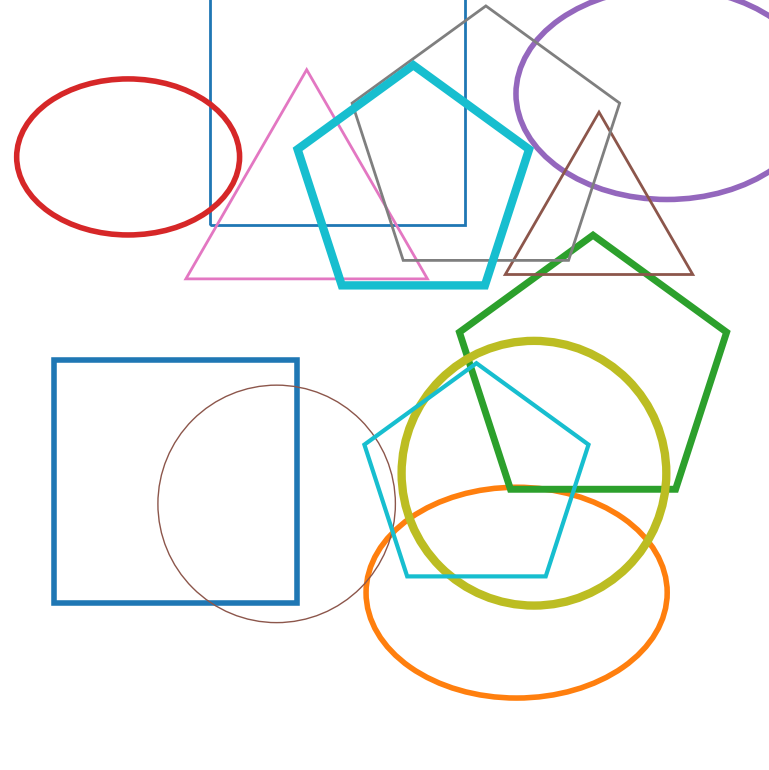[{"shape": "square", "thickness": 1, "radius": 0.83, "center": [0.439, 0.874]}, {"shape": "square", "thickness": 2, "radius": 0.79, "center": [0.228, 0.375]}, {"shape": "oval", "thickness": 2, "radius": 0.98, "center": [0.671, 0.23]}, {"shape": "pentagon", "thickness": 2.5, "radius": 0.91, "center": [0.77, 0.512]}, {"shape": "oval", "thickness": 2, "radius": 0.72, "center": [0.166, 0.796]}, {"shape": "oval", "thickness": 2, "radius": 0.98, "center": [0.866, 0.878]}, {"shape": "circle", "thickness": 0.5, "radius": 0.77, "center": [0.359, 0.346]}, {"shape": "triangle", "thickness": 1, "radius": 0.7, "center": [0.778, 0.714]}, {"shape": "triangle", "thickness": 1, "radius": 0.91, "center": [0.398, 0.728]}, {"shape": "pentagon", "thickness": 1, "radius": 0.91, "center": [0.631, 0.81]}, {"shape": "circle", "thickness": 3, "radius": 0.86, "center": [0.693, 0.385]}, {"shape": "pentagon", "thickness": 3, "radius": 0.79, "center": [0.537, 0.757]}, {"shape": "pentagon", "thickness": 1.5, "radius": 0.77, "center": [0.619, 0.375]}]